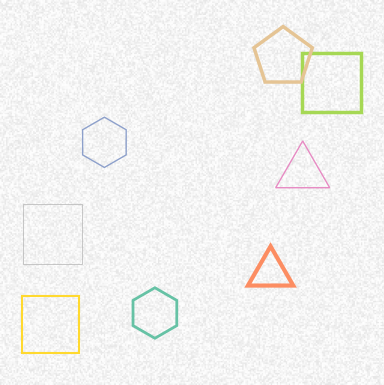[{"shape": "hexagon", "thickness": 2, "radius": 0.33, "center": [0.402, 0.187]}, {"shape": "triangle", "thickness": 3, "radius": 0.34, "center": [0.703, 0.292]}, {"shape": "hexagon", "thickness": 1, "radius": 0.33, "center": [0.271, 0.63]}, {"shape": "triangle", "thickness": 1, "radius": 0.4, "center": [0.786, 0.553]}, {"shape": "square", "thickness": 2.5, "radius": 0.38, "center": [0.862, 0.785]}, {"shape": "square", "thickness": 1.5, "radius": 0.37, "center": [0.132, 0.157]}, {"shape": "pentagon", "thickness": 2.5, "radius": 0.4, "center": [0.735, 0.851]}, {"shape": "square", "thickness": 0.5, "radius": 0.39, "center": [0.137, 0.392]}]